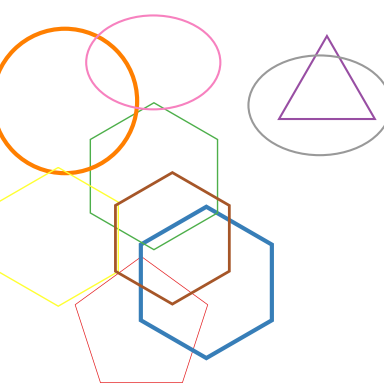[{"shape": "pentagon", "thickness": 0.5, "radius": 0.91, "center": [0.367, 0.153]}, {"shape": "hexagon", "thickness": 3, "radius": 0.98, "center": [0.536, 0.266]}, {"shape": "hexagon", "thickness": 1, "radius": 0.95, "center": [0.4, 0.542]}, {"shape": "triangle", "thickness": 1.5, "radius": 0.72, "center": [0.849, 0.763]}, {"shape": "circle", "thickness": 3, "radius": 0.94, "center": [0.169, 0.738]}, {"shape": "hexagon", "thickness": 1, "radius": 0.9, "center": [0.151, 0.385]}, {"shape": "hexagon", "thickness": 2, "radius": 0.85, "center": [0.448, 0.381]}, {"shape": "oval", "thickness": 1.5, "radius": 0.87, "center": [0.398, 0.838]}, {"shape": "oval", "thickness": 1.5, "radius": 0.93, "center": [0.83, 0.726]}]